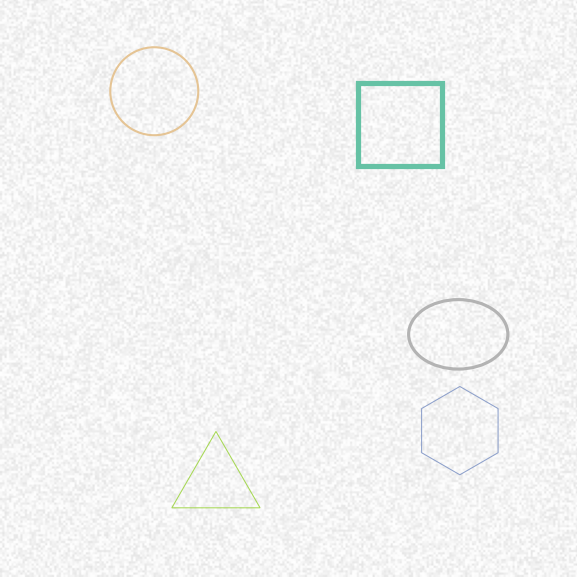[{"shape": "square", "thickness": 2.5, "radius": 0.36, "center": [0.693, 0.783]}, {"shape": "hexagon", "thickness": 0.5, "radius": 0.38, "center": [0.796, 0.253]}, {"shape": "triangle", "thickness": 0.5, "radius": 0.44, "center": [0.374, 0.164]}, {"shape": "circle", "thickness": 1, "radius": 0.38, "center": [0.267, 0.841]}, {"shape": "oval", "thickness": 1.5, "radius": 0.43, "center": [0.794, 0.42]}]